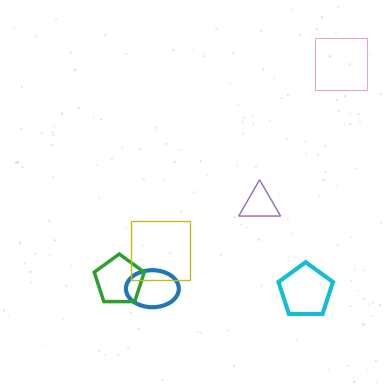[{"shape": "oval", "thickness": 3, "radius": 0.34, "center": [0.396, 0.25]}, {"shape": "pentagon", "thickness": 2.5, "radius": 0.34, "center": [0.31, 0.272]}, {"shape": "triangle", "thickness": 1, "radius": 0.31, "center": [0.674, 0.47]}, {"shape": "square", "thickness": 0.5, "radius": 0.34, "center": [0.886, 0.834]}, {"shape": "square", "thickness": 1, "radius": 0.38, "center": [0.417, 0.349]}, {"shape": "pentagon", "thickness": 3, "radius": 0.37, "center": [0.794, 0.245]}]